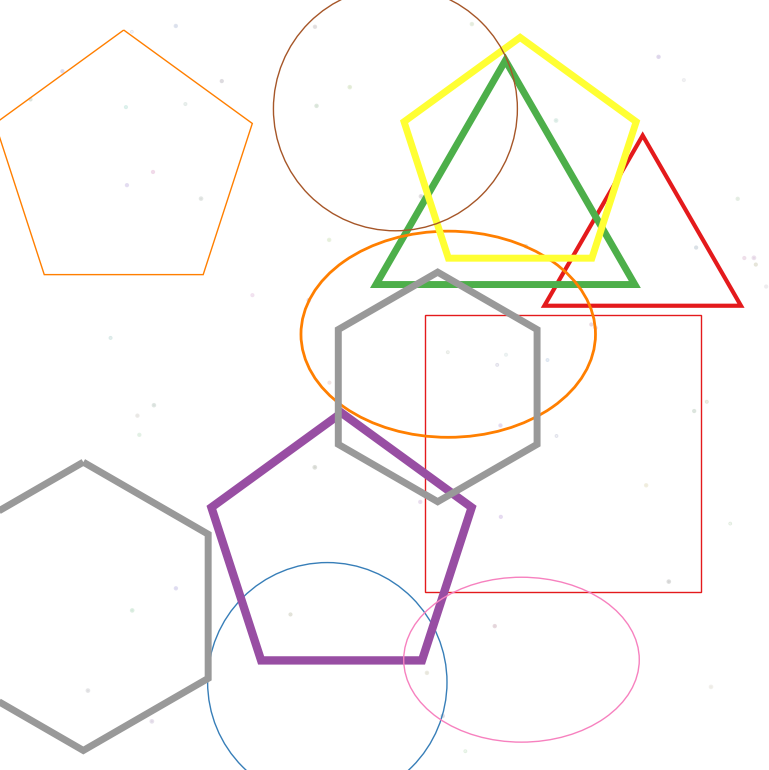[{"shape": "square", "thickness": 0.5, "radius": 0.9, "center": [0.731, 0.411]}, {"shape": "triangle", "thickness": 1.5, "radius": 0.74, "center": [0.835, 0.677]}, {"shape": "circle", "thickness": 0.5, "radius": 0.78, "center": [0.425, 0.114]}, {"shape": "triangle", "thickness": 2.5, "radius": 0.97, "center": [0.656, 0.727]}, {"shape": "pentagon", "thickness": 3, "radius": 0.89, "center": [0.444, 0.286]}, {"shape": "oval", "thickness": 1, "radius": 0.96, "center": [0.582, 0.566]}, {"shape": "pentagon", "thickness": 0.5, "radius": 0.88, "center": [0.161, 0.785]}, {"shape": "pentagon", "thickness": 2.5, "radius": 0.79, "center": [0.675, 0.793]}, {"shape": "circle", "thickness": 0.5, "radius": 0.79, "center": [0.514, 0.859]}, {"shape": "oval", "thickness": 0.5, "radius": 0.76, "center": [0.677, 0.143]}, {"shape": "hexagon", "thickness": 2.5, "radius": 0.75, "center": [0.568, 0.497]}, {"shape": "hexagon", "thickness": 2.5, "radius": 0.94, "center": [0.108, 0.213]}]